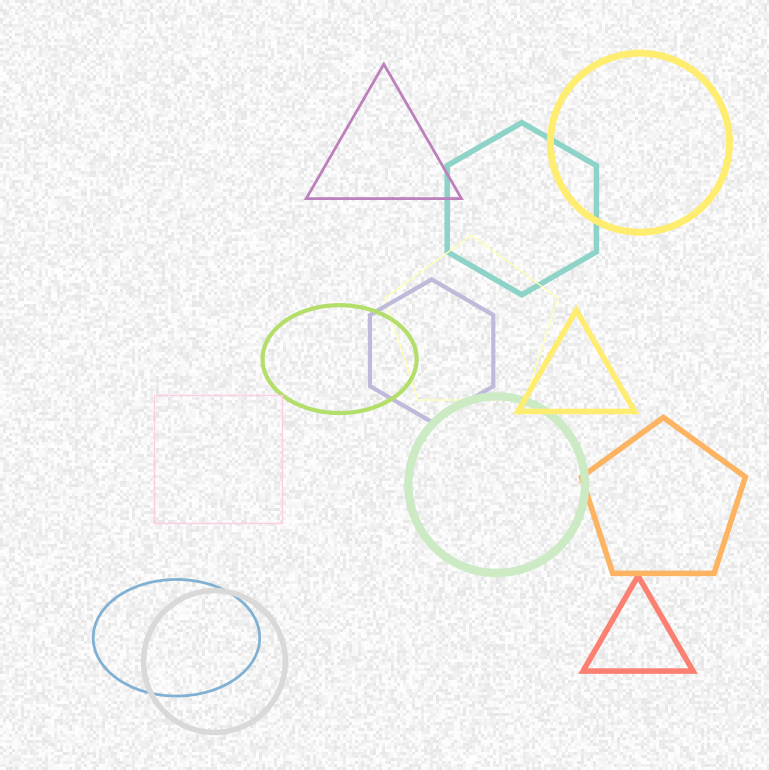[{"shape": "hexagon", "thickness": 2, "radius": 0.56, "center": [0.678, 0.729]}, {"shape": "pentagon", "thickness": 0.5, "radius": 0.59, "center": [0.612, 0.576]}, {"shape": "hexagon", "thickness": 1.5, "radius": 0.46, "center": [0.561, 0.545]}, {"shape": "triangle", "thickness": 2, "radius": 0.41, "center": [0.829, 0.17]}, {"shape": "oval", "thickness": 1, "radius": 0.54, "center": [0.229, 0.172]}, {"shape": "pentagon", "thickness": 2, "radius": 0.56, "center": [0.862, 0.346]}, {"shape": "oval", "thickness": 1.5, "radius": 0.5, "center": [0.441, 0.534]}, {"shape": "square", "thickness": 0.5, "radius": 0.41, "center": [0.283, 0.404]}, {"shape": "circle", "thickness": 2, "radius": 0.46, "center": [0.279, 0.141]}, {"shape": "triangle", "thickness": 1, "radius": 0.58, "center": [0.498, 0.8]}, {"shape": "circle", "thickness": 3, "radius": 0.57, "center": [0.645, 0.37]}, {"shape": "triangle", "thickness": 2, "radius": 0.44, "center": [0.748, 0.509]}, {"shape": "circle", "thickness": 2.5, "radius": 0.58, "center": [0.831, 0.815]}]